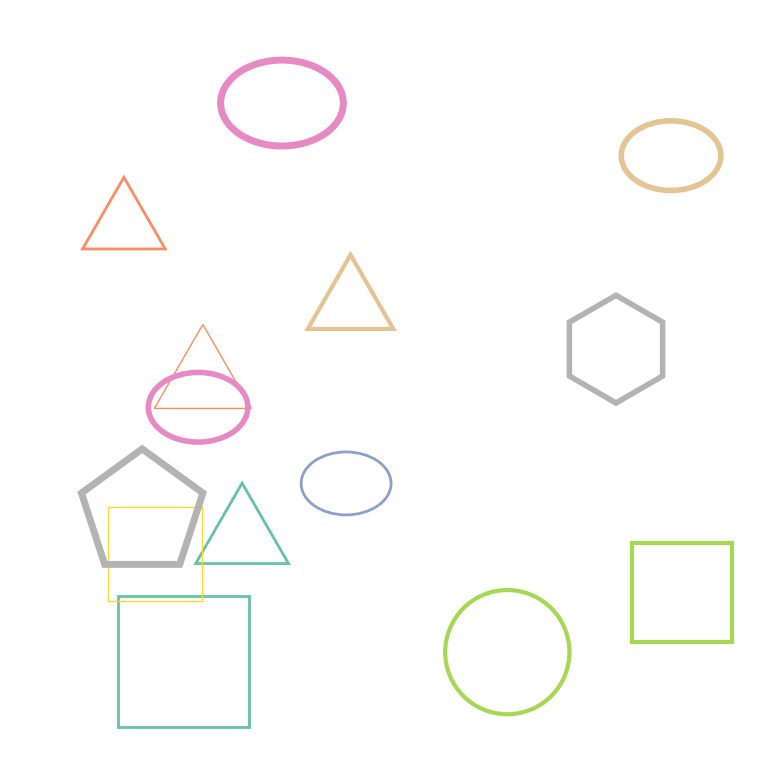[{"shape": "triangle", "thickness": 1, "radius": 0.35, "center": [0.314, 0.303]}, {"shape": "square", "thickness": 1, "radius": 0.43, "center": [0.239, 0.141]}, {"shape": "triangle", "thickness": 0.5, "radius": 0.36, "center": [0.263, 0.506]}, {"shape": "triangle", "thickness": 1, "radius": 0.31, "center": [0.161, 0.708]}, {"shape": "oval", "thickness": 1, "radius": 0.29, "center": [0.449, 0.372]}, {"shape": "oval", "thickness": 2, "radius": 0.32, "center": [0.257, 0.471]}, {"shape": "oval", "thickness": 2.5, "radius": 0.4, "center": [0.366, 0.866]}, {"shape": "square", "thickness": 1.5, "radius": 0.32, "center": [0.885, 0.231]}, {"shape": "circle", "thickness": 1.5, "radius": 0.4, "center": [0.659, 0.153]}, {"shape": "square", "thickness": 0.5, "radius": 0.31, "center": [0.201, 0.28]}, {"shape": "oval", "thickness": 2, "radius": 0.32, "center": [0.871, 0.798]}, {"shape": "triangle", "thickness": 1.5, "radius": 0.32, "center": [0.455, 0.605]}, {"shape": "hexagon", "thickness": 2, "radius": 0.35, "center": [0.8, 0.547]}, {"shape": "pentagon", "thickness": 2.5, "radius": 0.41, "center": [0.185, 0.334]}]